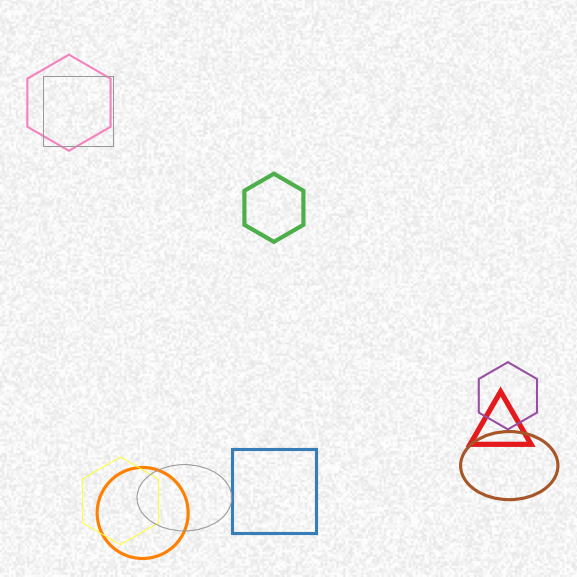[{"shape": "triangle", "thickness": 2.5, "radius": 0.3, "center": [0.867, 0.26]}, {"shape": "square", "thickness": 1.5, "radius": 0.36, "center": [0.474, 0.148]}, {"shape": "hexagon", "thickness": 2, "radius": 0.3, "center": [0.474, 0.639]}, {"shape": "hexagon", "thickness": 1, "radius": 0.29, "center": [0.879, 0.314]}, {"shape": "circle", "thickness": 1.5, "radius": 0.39, "center": [0.247, 0.111]}, {"shape": "hexagon", "thickness": 0.5, "radius": 0.38, "center": [0.209, 0.132]}, {"shape": "oval", "thickness": 1.5, "radius": 0.42, "center": [0.882, 0.193]}, {"shape": "hexagon", "thickness": 1, "radius": 0.42, "center": [0.119, 0.821]}, {"shape": "square", "thickness": 0.5, "radius": 0.3, "center": [0.135, 0.806]}, {"shape": "oval", "thickness": 0.5, "radius": 0.41, "center": [0.319, 0.137]}]